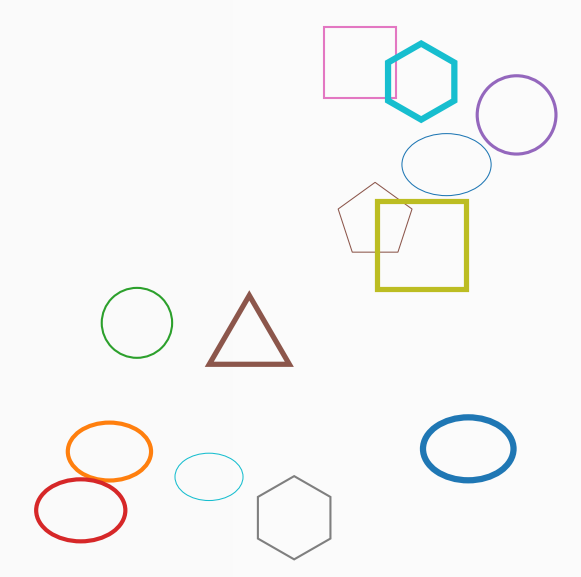[{"shape": "oval", "thickness": 0.5, "radius": 0.38, "center": [0.768, 0.714]}, {"shape": "oval", "thickness": 3, "radius": 0.39, "center": [0.806, 0.222]}, {"shape": "oval", "thickness": 2, "radius": 0.36, "center": [0.188, 0.217]}, {"shape": "circle", "thickness": 1, "radius": 0.3, "center": [0.236, 0.44]}, {"shape": "oval", "thickness": 2, "radius": 0.38, "center": [0.139, 0.115]}, {"shape": "circle", "thickness": 1.5, "radius": 0.34, "center": [0.889, 0.8]}, {"shape": "triangle", "thickness": 2.5, "radius": 0.4, "center": [0.429, 0.408]}, {"shape": "pentagon", "thickness": 0.5, "radius": 0.33, "center": [0.645, 0.617]}, {"shape": "square", "thickness": 1, "radius": 0.31, "center": [0.619, 0.891]}, {"shape": "hexagon", "thickness": 1, "radius": 0.36, "center": [0.506, 0.103]}, {"shape": "square", "thickness": 2.5, "radius": 0.38, "center": [0.726, 0.575]}, {"shape": "oval", "thickness": 0.5, "radius": 0.29, "center": [0.36, 0.173]}, {"shape": "hexagon", "thickness": 3, "radius": 0.33, "center": [0.725, 0.858]}]